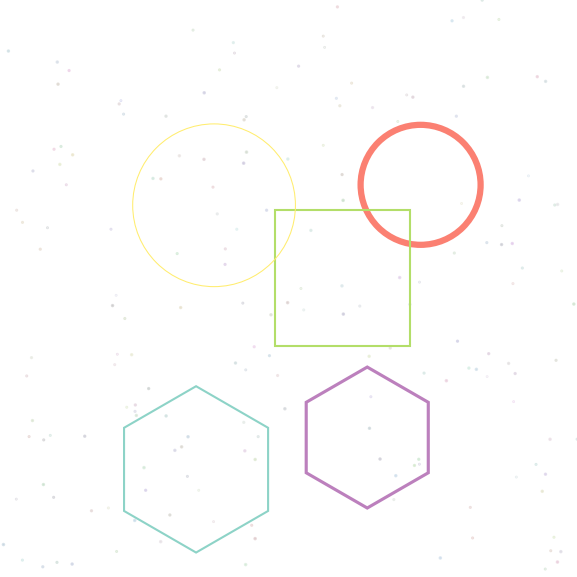[{"shape": "hexagon", "thickness": 1, "radius": 0.72, "center": [0.34, 0.186]}, {"shape": "circle", "thickness": 3, "radius": 0.52, "center": [0.728, 0.679]}, {"shape": "square", "thickness": 1, "radius": 0.59, "center": [0.593, 0.518]}, {"shape": "hexagon", "thickness": 1.5, "radius": 0.61, "center": [0.636, 0.241]}, {"shape": "circle", "thickness": 0.5, "radius": 0.7, "center": [0.371, 0.644]}]